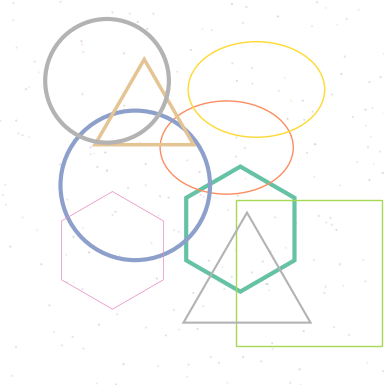[{"shape": "hexagon", "thickness": 3, "radius": 0.81, "center": [0.624, 0.405]}, {"shape": "oval", "thickness": 1, "radius": 0.86, "center": [0.589, 0.617]}, {"shape": "circle", "thickness": 3, "radius": 0.97, "center": [0.351, 0.519]}, {"shape": "hexagon", "thickness": 0.5, "radius": 0.76, "center": [0.292, 0.35]}, {"shape": "square", "thickness": 1, "radius": 0.95, "center": [0.803, 0.29]}, {"shape": "oval", "thickness": 1, "radius": 0.89, "center": [0.666, 0.768]}, {"shape": "triangle", "thickness": 2.5, "radius": 0.74, "center": [0.375, 0.698]}, {"shape": "triangle", "thickness": 1.5, "radius": 0.95, "center": [0.642, 0.257]}, {"shape": "circle", "thickness": 3, "radius": 0.8, "center": [0.278, 0.79]}]